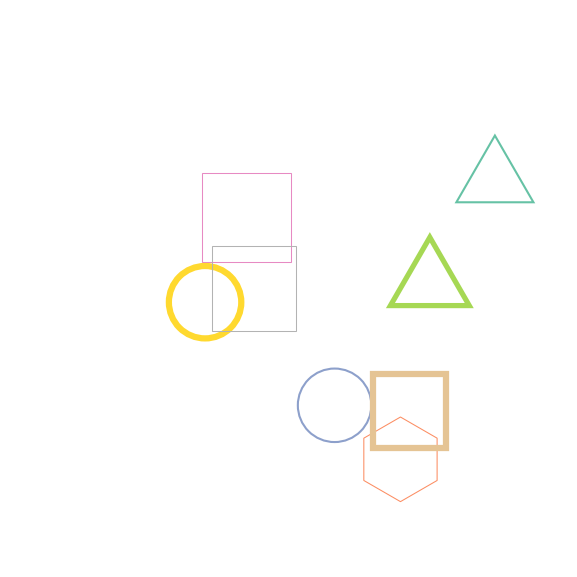[{"shape": "triangle", "thickness": 1, "radius": 0.39, "center": [0.857, 0.687]}, {"shape": "hexagon", "thickness": 0.5, "radius": 0.37, "center": [0.693, 0.204]}, {"shape": "circle", "thickness": 1, "radius": 0.32, "center": [0.579, 0.297]}, {"shape": "square", "thickness": 0.5, "radius": 0.39, "center": [0.427, 0.623]}, {"shape": "triangle", "thickness": 2.5, "radius": 0.39, "center": [0.744, 0.509]}, {"shape": "circle", "thickness": 3, "radius": 0.31, "center": [0.355, 0.476]}, {"shape": "square", "thickness": 3, "radius": 0.32, "center": [0.709, 0.287]}, {"shape": "square", "thickness": 0.5, "radius": 0.37, "center": [0.44, 0.499]}]